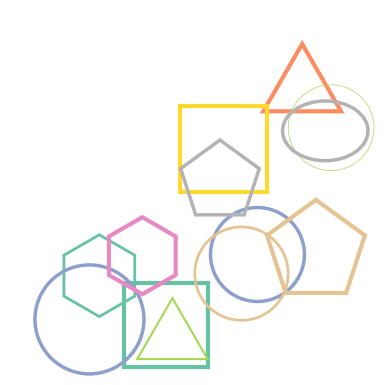[{"shape": "hexagon", "thickness": 2, "radius": 0.53, "center": [0.258, 0.284]}, {"shape": "square", "thickness": 3, "radius": 0.54, "center": [0.431, 0.155]}, {"shape": "triangle", "thickness": 3, "radius": 0.58, "center": [0.785, 0.769]}, {"shape": "circle", "thickness": 2.5, "radius": 0.71, "center": [0.232, 0.17]}, {"shape": "circle", "thickness": 2.5, "radius": 0.61, "center": [0.669, 0.339]}, {"shape": "hexagon", "thickness": 3, "radius": 0.5, "center": [0.37, 0.336]}, {"shape": "circle", "thickness": 0.5, "radius": 0.56, "center": [0.86, 0.668]}, {"shape": "triangle", "thickness": 1.5, "radius": 0.53, "center": [0.448, 0.12]}, {"shape": "square", "thickness": 3, "radius": 0.56, "center": [0.58, 0.613]}, {"shape": "pentagon", "thickness": 3, "radius": 0.67, "center": [0.821, 0.347]}, {"shape": "circle", "thickness": 2, "radius": 0.61, "center": [0.627, 0.289]}, {"shape": "pentagon", "thickness": 2.5, "radius": 0.54, "center": [0.571, 0.529]}, {"shape": "oval", "thickness": 2.5, "radius": 0.55, "center": [0.845, 0.66]}]